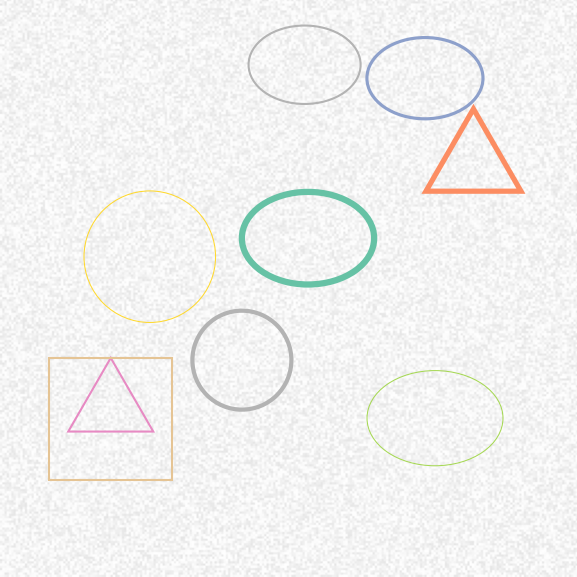[{"shape": "oval", "thickness": 3, "radius": 0.57, "center": [0.533, 0.587]}, {"shape": "triangle", "thickness": 2.5, "radius": 0.47, "center": [0.82, 0.716]}, {"shape": "oval", "thickness": 1.5, "radius": 0.5, "center": [0.736, 0.864]}, {"shape": "triangle", "thickness": 1, "radius": 0.42, "center": [0.192, 0.294]}, {"shape": "oval", "thickness": 0.5, "radius": 0.59, "center": [0.753, 0.275]}, {"shape": "circle", "thickness": 0.5, "radius": 0.57, "center": [0.259, 0.555]}, {"shape": "square", "thickness": 1, "radius": 0.53, "center": [0.191, 0.274]}, {"shape": "oval", "thickness": 1, "radius": 0.49, "center": [0.527, 0.887]}, {"shape": "circle", "thickness": 2, "radius": 0.43, "center": [0.419, 0.375]}]